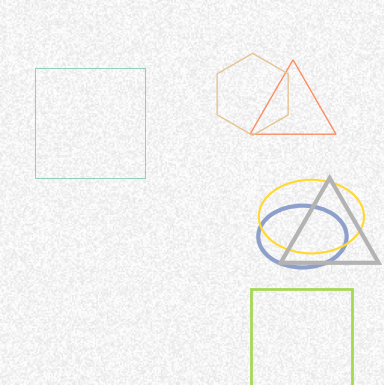[{"shape": "square", "thickness": 0.5, "radius": 0.71, "center": [0.233, 0.68]}, {"shape": "triangle", "thickness": 1, "radius": 0.64, "center": [0.761, 0.716]}, {"shape": "oval", "thickness": 3, "radius": 0.57, "center": [0.786, 0.385]}, {"shape": "square", "thickness": 2, "radius": 0.66, "center": [0.783, 0.118]}, {"shape": "oval", "thickness": 1.5, "radius": 0.68, "center": [0.809, 0.437]}, {"shape": "hexagon", "thickness": 1, "radius": 0.53, "center": [0.656, 0.755]}, {"shape": "triangle", "thickness": 3, "radius": 0.73, "center": [0.856, 0.391]}]